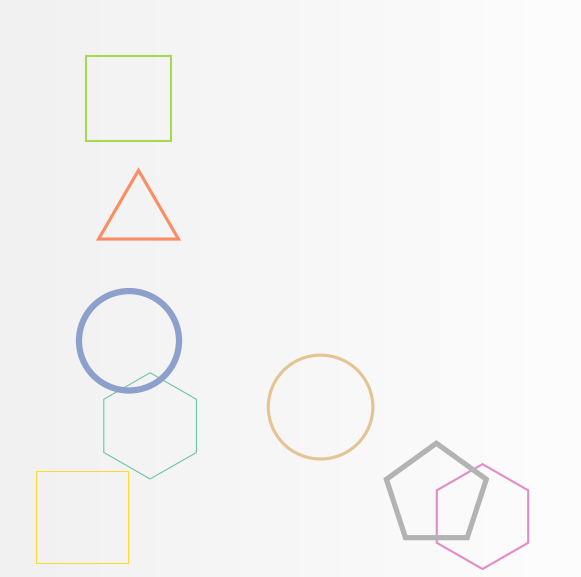[{"shape": "hexagon", "thickness": 0.5, "radius": 0.46, "center": [0.258, 0.262]}, {"shape": "triangle", "thickness": 1.5, "radius": 0.4, "center": [0.238, 0.625]}, {"shape": "circle", "thickness": 3, "radius": 0.43, "center": [0.222, 0.409]}, {"shape": "hexagon", "thickness": 1, "radius": 0.45, "center": [0.83, 0.105]}, {"shape": "square", "thickness": 1, "radius": 0.36, "center": [0.221, 0.829]}, {"shape": "square", "thickness": 0.5, "radius": 0.4, "center": [0.14, 0.104]}, {"shape": "circle", "thickness": 1.5, "radius": 0.45, "center": [0.552, 0.294]}, {"shape": "pentagon", "thickness": 2.5, "radius": 0.45, "center": [0.751, 0.141]}]